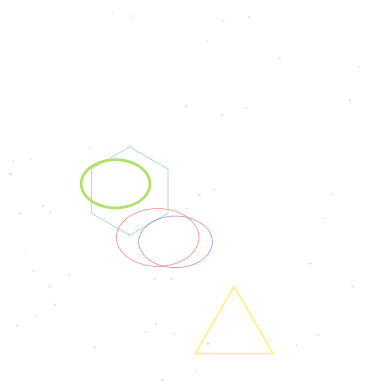[{"shape": "hexagon", "thickness": 0.5, "radius": 0.57, "center": [0.337, 0.504]}, {"shape": "oval", "thickness": 0.5, "radius": 0.54, "center": [0.41, 0.383]}, {"shape": "oval", "thickness": 2, "radius": 0.45, "center": [0.3, 0.522]}, {"shape": "oval", "thickness": 0.5, "radius": 0.48, "center": [0.456, 0.372]}, {"shape": "triangle", "thickness": 1, "radius": 0.58, "center": [0.608, 0.14]}]